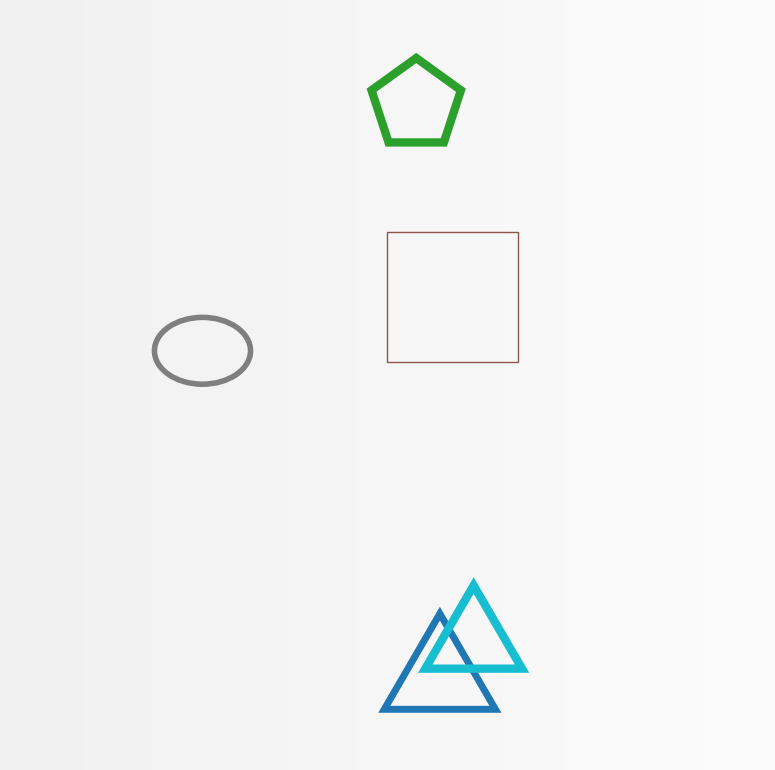[{"shape": "triangle", "thickness": 2.5, "radius": 0.41, "center": [0.568, 0.12]}, {"shape": "pentagon", "thickness": 3, "radius": 0.3, "center": [0.537, 0.864]}, {"shape": "square", "thickness": 0.5, "radius": 0.42, "center": [0.583, 0.614]}, {"shape": "oval", "thickness": 2, "radius": 0.31, "center": [0.261, 0.544]}, {"shape": "triangle", "thickness": 3, "radius": 0.36, "center": [0.611, 0.168]}]